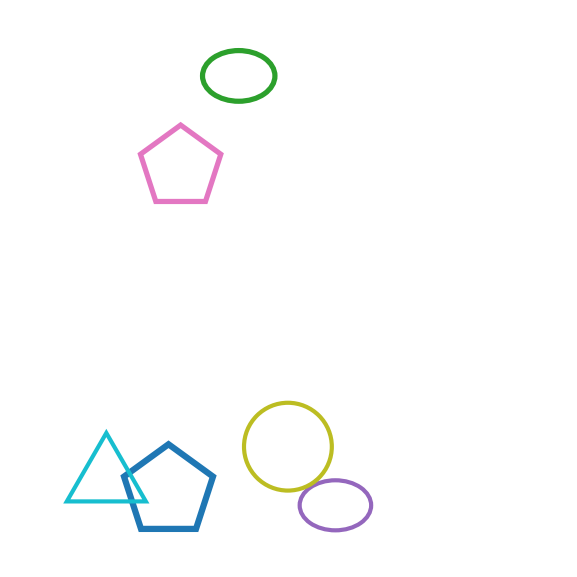[{"shape": "pentagon", "thickness": 3, "radius": 0.41, "center": [0.292, 0.149]}, {"shape": "oval", "thickness": 2.5, "radius": 0.31, "center": [0.413, 0.868]}, {"shape": "oval", "thickness": 2, "radius": 0.31, "center": [0.581, 0.124]}, {"shape": "pentagon", "thickness": 2.5, "radius": 0.37, "center": [0.313, 0.709]}, {"shape": "circle", "thickness": 2, "radius": 0.38, "center": [0.499, 0.226]}, {"shape": "triangle", "thickness": 2, "radius": 0.4, "center": [0.184, 0.17]}]